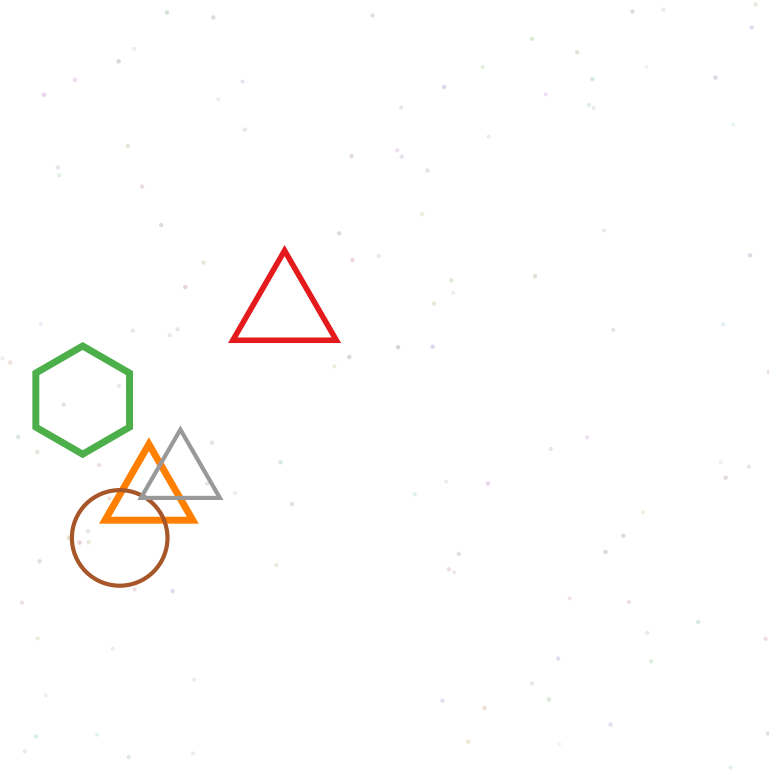[{"shape": "triangle", "thickness": 2, "radius": 0.39, "center": [0.37, 0.597]}, {"shape": "hexagon", "thickness": 2.5, "radius": 0.35, "center": [0.107, 0.48]}, {"shape": "triangle", "thickness": 2.5, "radius": 0.33, "center": [0.193, 0.357]}, {"shape": "circle", "thickness": 1.5, "radius": 0.31, "center": [0.155, 0.301]}, {"shape": "triangle", "thickness": 1.5, "radius": 0.3, "center": [0.234, 0.383]}]